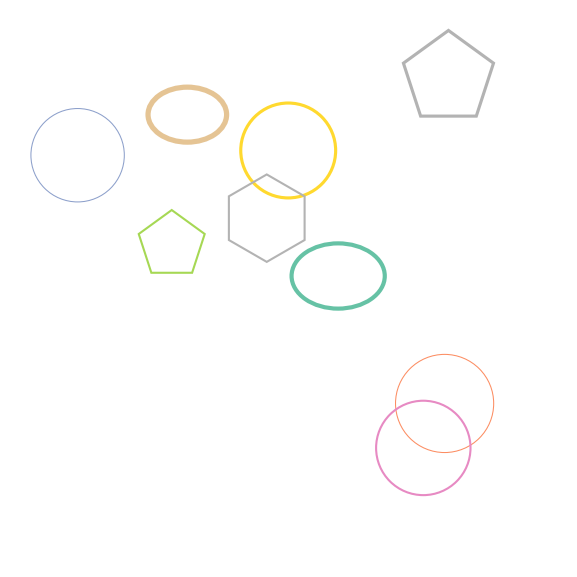[{"shape": "oval", "thickness": 2, "radius": 0.4, "center": [0.586, 0.521]}, {"shape": "circle", "thickness": 0.5, "radius": 0.42, "center": [0.77, 0.3]}, {"shape": "circle", "thickness": 0.5, "radius": 0.4, "center": [0.134, 0.73]}, {"shape": "circle", "thickness": 1, "radius": 0.41, "center": [0.733, 0.223]}, {"shape": "pentagon", "thickness": 1, "radius": 0.3, "center": [0.297, 0.575]}, {"shape": "circle", "thickness": 1.5, "radius": 0.41, "center": [0.499, 0.739]}, {"shape": "oval", "thickness": 2.5, "radius": 0.34, "center": [0.324, 0.801]}, {"shape": "hexagon", "thickness": 1, "radius": 0.38, "center": [0.462, 0.621]}, {"shape": "pentagon", "thickness": 1.5, "radius": 0.41, "center": [0.777, 0.864]}]